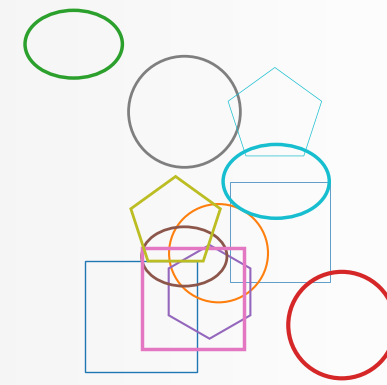[{"shape": "square", "thickness": 0.5, "radius": 0.65, "center": [0.723, 0.397]}, {"shape": "square", "thickness": 1, "radius": 0.72, "center": [0.363, 0.178]}, {"shape": "circle", "thickness": 1.5, "radius": 0.64, "center": [0.564, 0.342]}, {"shape": "oval", "thickness": 2.5, "radius": 0.63, "center": [0.19, 0.885]}, {"shape": "circle", "thickness": 3, "radius": 0.69, "center": [0.882, 0.156]}, {"shape": "hexagon", "thickness": 1.5, "radius": 0.61, "center": [0.541, 0.242]}, {"shape": "oval", "thickness": 2, "radius": 0.55, "center": [0.476, 0.334]}, {"shape": "square", "thickness": 2.5, "radius": 0.66, "center": [0.498, 0.226]}, {"shape": "circle", "thickness": 2, "radius": 0.72, "center": [0.476, 0.71]}, {"shape": "pentagon", "thickness": 2, "radius": 0.61, "center": [0.453, 0.42]}, {"shape": "pentagon", "thickness": 0.5, "radius": 0.64, "center": [0.709, 0.698]}, {"shape": "oval", "thickness": 2.5, "radius": 0.68, "center": [0.713, 0.529]}]